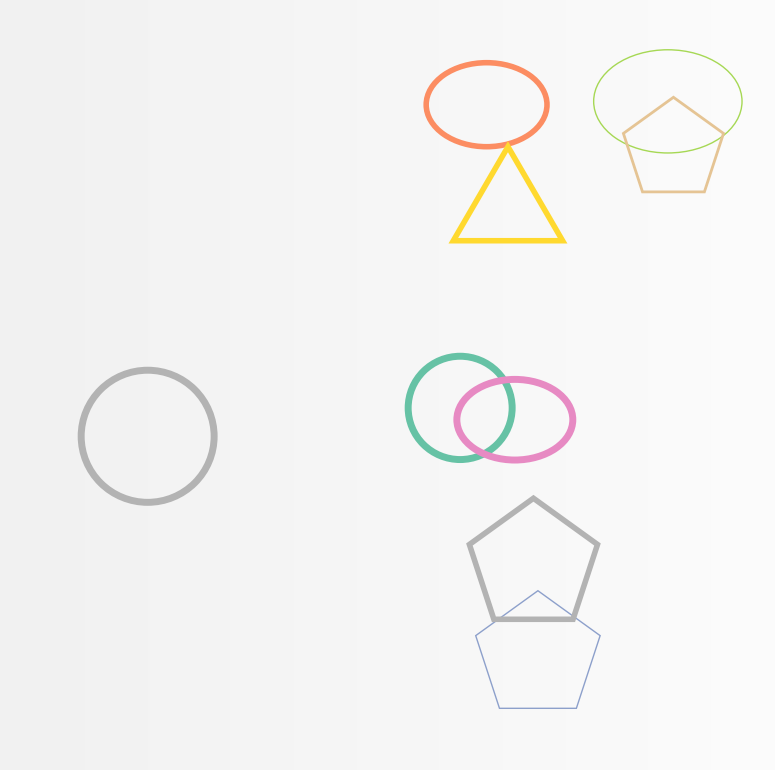[{"shape": "circle", "thickness": 2.5, "radius": 0.34, "center": [0.594, 0.47]}, {"shape": "oval", "thickness": 2, "radius": 0.39, "center": [0.628, 0.864]}, {"shape": "pentagon", "thickness": 0.5, "radius": 0.42, "center": [0.694, 0.148]}, {"shape": "oval", "thickness": 2.5, "radius": 0.37, "center": [0.664, 0.455]}, {"shape": "oval", "thickness": 0.5, "radius": 0.48, "center": [0.862, 0.868]}, {"shape": "triangle", "thickness": 2, "radius": 0.41, "center": [0.655, 0.728]}, {"shape": "pentagon", "thickness": 1, "radius": 0.34, "center": [0.869, 0.806]}, {"shape": "pentagon", "thickness": 2, "radius": 0.43, "center": [0.688, 0.266]}, {"shape": "circle", "thickness": 2.5, "radius": 0.43, "center": [0.191, 0.433]}]